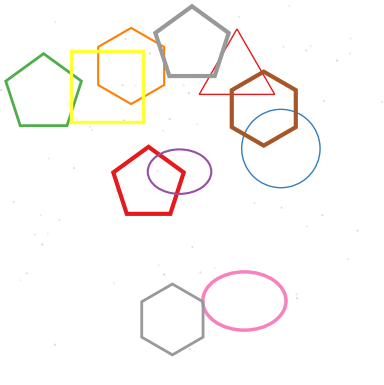[{"shape": "pentagon", "thickness": 3, "radius": 0.48, "center": [0.386, 0.522]}, {"shape": "triangle", "thickness": 1, "radius": 0.57, "center": [0.615, 0.811]}, {"shape": "circle", "thickness": 1, "radius": 0.51, "center": [0.73, 0.614]}, {"shape": "pentagon", "thickness": 2, "radius": 0.52, "center": [0.113, 0.757]}, {"shape": "oval", "thickness": 1.5, "radius": 0.41, "center": [0.466, 0.554]}, {"shape": "hexagon", "thickness": 1.5, "radius": 0.49, "center": [0.341, 0.829]}, {"shape": "square", "thickness": 2.5, "radius": 0.46, "center": [0.278, 0.775]}, {"shape": "hexagon", "thickness": 3, "radius": 0.48, "center": [0.685, 0.718]}, {"shape": "oval", "thickness": 2.5, "radius": 0.54, "center": [0.635, 0.218]}, {"shape": "hexagon", "thickness": 2, "radius": 0.46, "center": [0.448, 0.17]}, {"shape": "pentagon", "thickness": 3, "radius": 0.5, "center": [0.499, 0.883]}]